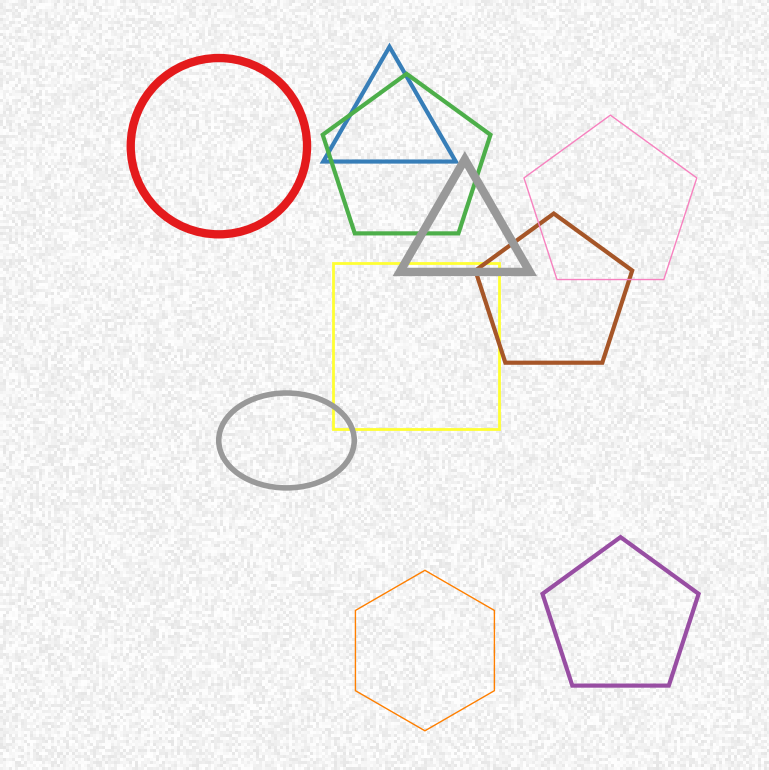[{"shape": "circle", "thickness": 3, "radius": 0.57, "center": [0.284, 0.81]}, {"shape": "triangle", "thickness": 1.5, "radius": 0.5, "center": [0.506, 0.84]}, {"shape": "pentagon", "thickness": 1.5, "radius": 0.57, "center": [0.528, 0.79]}, {"shape": "pentagon", "thickness": 1.5, "radius": 0.53, "center": [0.806, 0.196]}, {"shape": "hexagon", "thickness": 0.5, "radius": 0.52, "center": [0.552, 0.155]}, {"shape": "square", "thickness": 1, "radius": 0.54, "center": [0.541, 0.551]}, {"shape": "pentagon", "thickness": 1.5, "radius": 0.54, "center": [0.719, 0.616]}, {"shape": "pentagon", "thickness": 0.5, "radius": 0.59, "center": [0.793, 0.732]}, {"shape": "triangle", "thickness": 3, "radius": 0.49, "center": [0.604, 0.696]}, {"shape": "oval", "thickness": 2, "radius": 0.44, "center": [0.372, 0.428]}]